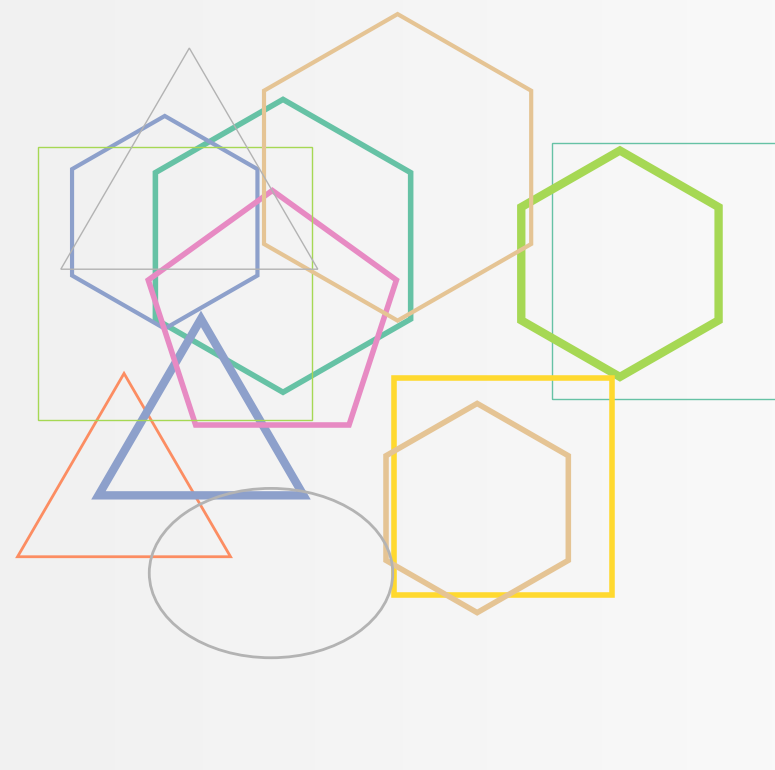[{"shape": "hexagon", "thickness": 2, "radius": 0.95, "center": [0.365, 0.681]}, {"shape": "square", "thickness": 0.5, "radius": 0.83, "center": [0.879, 0.648]}, {"shape": "triangle", "thickness": 1, "radius": 0.79, "center": [0.16, 0.356]}, {"shape": "triangle", "thickness": 3, "radius": 0.76, "center": [0.259, 0.433]}, {"shape": "hexagon", "thickness": 1.5, "radius": 0.69, "center": [0.213, 0.711]}, {"shape": "pentagon", "thickness": 2, "radius": 0.84, "center": [0.351, 0.584]}, {"shape": "hexagon", "thickness": 3, "radius": 0.73, "center": [0.8, 0.658]}, {"shape": "square", "thickness": 0.5, "radius": 0.89, "center": [0.226, 0.632]}, {"shape": "square", "thickness": 2, "radius": 0.7, "center": [0.649, 0.368]}, {"shape": "hexagon", "thickness": 2, "radius": 0.68, "center": [0.616, 0.34]}, {"shape": "hexagon", "thickness": 1.5, "radius": 1.0, "center": [0.513, 0.783]}, {"shape": "triangle", "thickness": 0.5, "radius": 0.96, "center": [0.244, 0.746]}, {"shape": "oval", "thickness": 1, "radius": 0.79, "center": [0.35, 0.256]}]